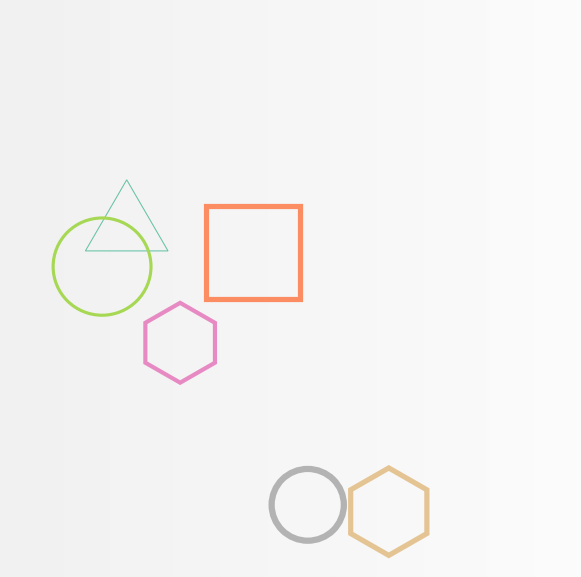[{"shape": "triangle", "thickness": 0.5, "radius": 0.41, "center": [0.218, 0.606]}, {"shape": "square", "thickness": 2.5, "radius": 0.4, "center": [0.435, 0.562]}, {"shape": "hexagon", "thickness": 2, "radius": 0.35, "center": [0.31, 0.406]}, {"shape": "circle", "thickness": 1.5, "radius": 0.42, "center": [0.176, 0.537]}, {"shape": "hexagon", "thickness": 2.5, "radius": 0.38, "center": [0.669, 0.113]}, {"shape": "circle", "thickness": 3, "radius": 0.31, "center": [0.529, 0.125]}]